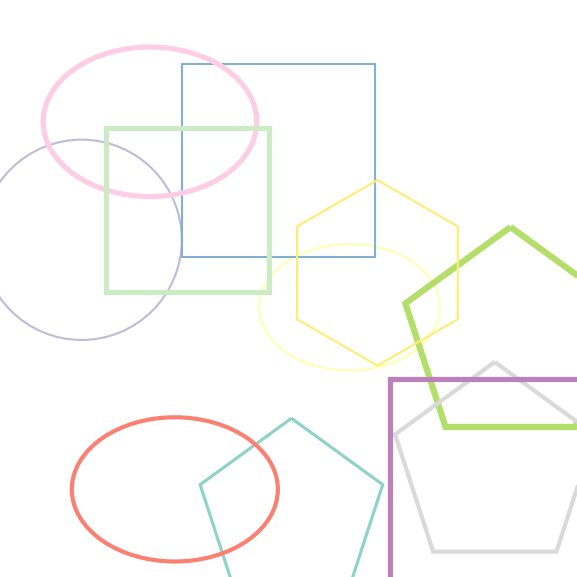[{"shape": "pentagon", "thickness": 1.5, "radius": 0.83, "center": [0.505, 0.109]}, {"shape": "oval", "thickness": 1, "radius": 0.78, "center": [0.605, 0.467]}, {"shape": "circle", "thickness": 1, "radius": 0.87, "center": [0.141, 0.584]}, {"shape": "oval", "thickness": 2, "radius": 0.89, "center": [0.303, 0.152]}, {"shape": "square", "thickness": 1, "radius": 0.83, "center": [0.482, 0.721]}, {"shape": "pentagon", "thickness": 3, "radius": 0.96, "center": [0.884, 0.415]}, {"shape": "oval", "thickness": 2.5, "radius": 0.92, "center": [0.26, 0.788]}, {"shape": "pentagon", "thickness": 2, "radius": 0.91, "center": [0.857, 0.191]}, {"shape": "square", "thickness": 2.5, "radius": 0.94, "center": [0.863, 0.155]}, {"shape": "square", "thickness": 2.5, "radius": 0.71, "center": [0.325, 0.635]}, {"shape": "hexagon", "thickness": 1, "radius": 0.8, "center": [0.654, 0.527]}]